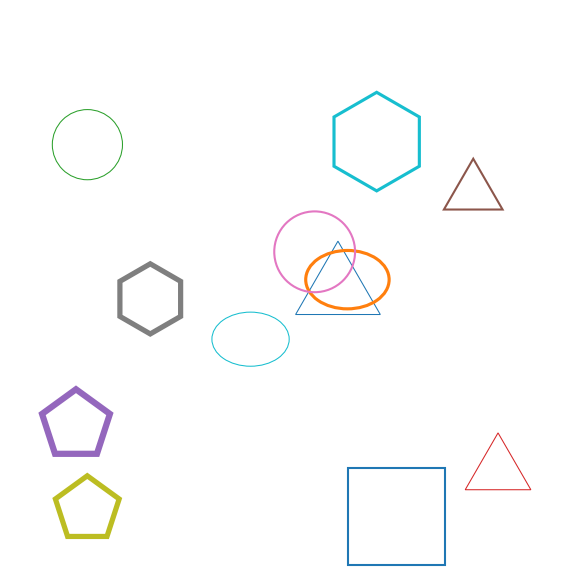[{"shape": "triangle", "thickness": 0.5, "radius": 0.42, "center": [0.585, 0.497]}, {"shape": "square", "thickness": 1, "radius": 0.42, "center": [0.686, 0.105]}, {"shape": "oval", "thickness": 1.5, "radius": 0.36, "center": [0.602, 0.515]}, {"shape": "circle", "thickness": 0.5, "radius": 0.3, "center": [0.151, 0.749]}, {"shape": "triangle", "thickness": 0.5, "radius": 0.33, "center": [0.862, 0.184]}, {"shape": "pentagon", "thickness": 3, "radius": 0.31, "center": [0.132, 0.263]}, {"shape": "triangle", "thickness": 1, "radius": 0.29, "center": [0.819, 0.666]}, {"shape": "circle", "thickness": 1, "radius": 0.35, "center": [0.545, 0.563]}, {"shape": "hexagon", "thickness": 2.5, "radius": 0.3, "center": [0.26, 0.482]}, {"shape": "pentagon", "thickness": 2.5, "radius": 0.29, "center": [0.151, 0.117]}, {"shape": "oval", "thickness": 0.5, "radius": 0.33, "center": [0.434, 0.412]}, {"shape": "hexagon", "thickness": 1.5, "radius": 0.43, "center": [0.652, 0.754]}]